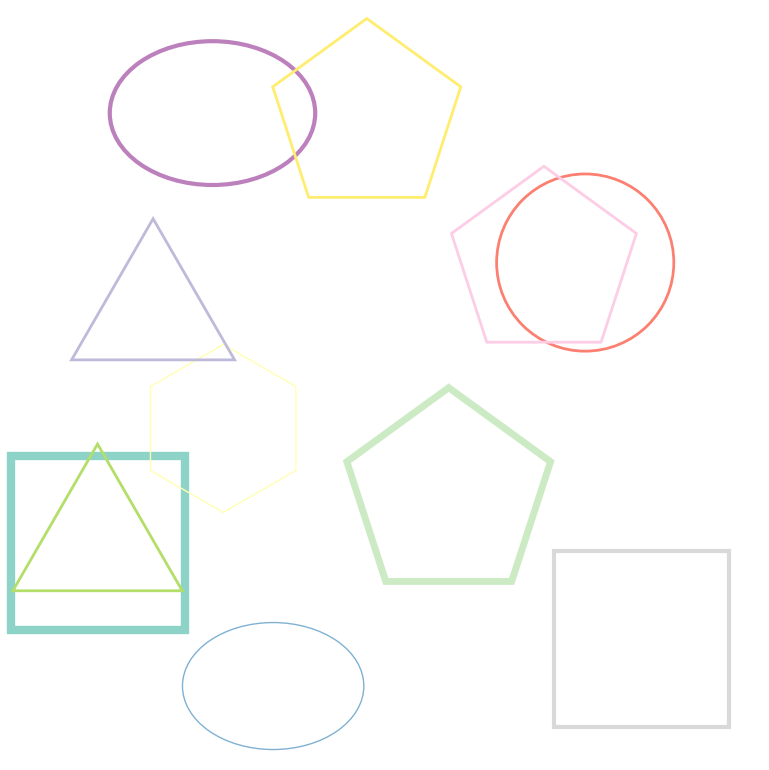[{"shape": "square", "thickness": 3, "radius": 0.56, "center": [0.128, 0.295]}, {"shape": "hexagon", "thickness": 0.5, "radius": 0.55, "center": [0.29, 0.444]}, {"shape": "triangle", "thickness": 1, "radius": 0.61, "center": [0.199, 0.594]}, {"shape": "circle", "thickness": 1, "radius": 0.58, "center": [0.76, 0.659]}, {"shape": "oval", "thickness": 0.5, "radius": 0.59, "center": [0.355, 0.109]}, {"shape": "triangle", "thickness": 1, "radius": 0.64, "center": [0.127, 0.296]}, {"shape": "pentagon", "thickness": 1, "radius": 0.63, "center": [0.706, 0.658]}, {"shape": "square", "thickness": 1.5, "radius": 0.57, "center": [0.833, 0.17]}, {"shape": "oval", "thickness": 1.5, "radius": 0.67, "center": [0.276, 0.853]}, {"shape": "pentagon", "thickness": 2.5, "radius": 0.7, "center": [0.583, 0.357]}, {"shape": "pentagon", "thickness": 1, "radius": 0.64, "center": [0.476, 0.848]}]